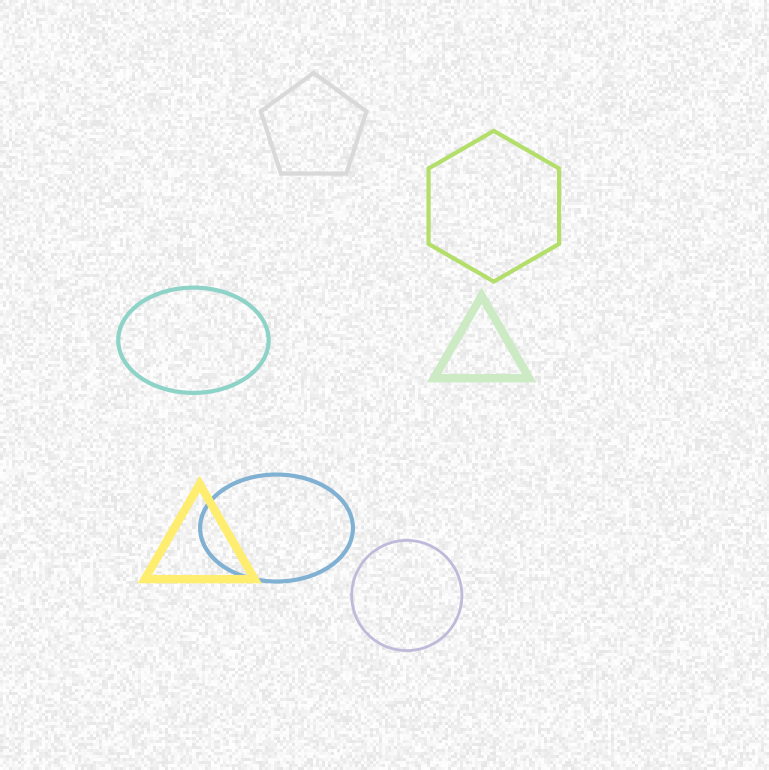[{"shape": "oval", "thickness": 1.5, "radius": 0.49, "center": [0.251, 0.558]}, {"shape": "circle", "thickness": 1, "radius": 0.36, "center": [0.528, 0.227]}, {"shape": "oval", "thickness": 1.5, "radius": 0.5, "center": [0.359, 0.314]}, {"shape": "hexagon", "thickness": 1.5, "radius": 0.49, "center": [0.641, 0.732]}, {"shape": "pentagon", "thickness": 1.5, "radius": 0.36, "center": [0.407, 0.833]}, {"shape": "triangle", "thickness": 3, "radius": 0.36, "center": [0.626, 0.545]}, {"shape": "triangle", "thickness": 3, "radius": 0.41, "center": [0.259, 0.289]}]